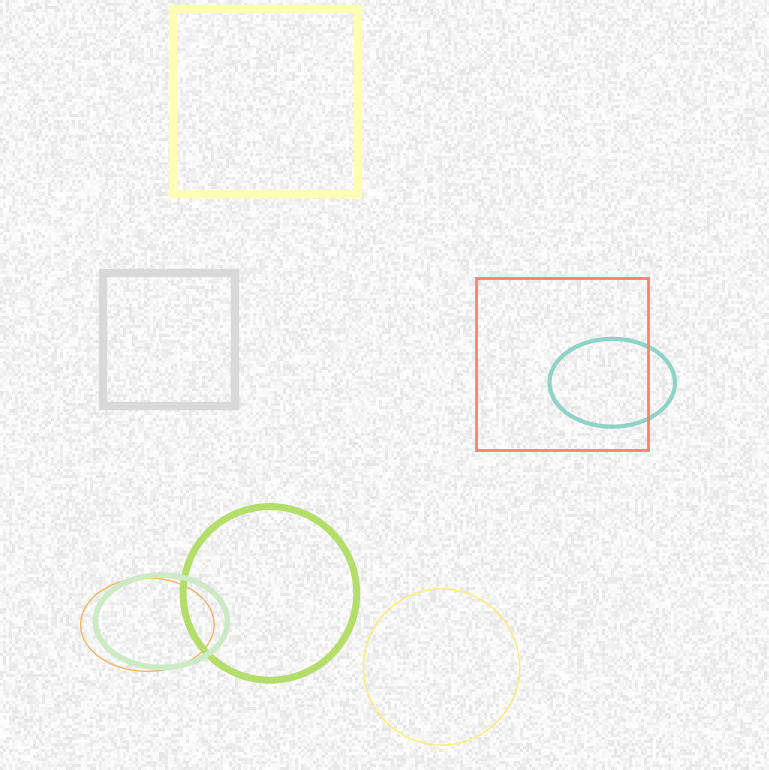[{"shape": "oval", "thickness": 1.5, "radius": 0.41, "center": [0.795, 0.503]}, {"shape": "square", "thickness": 3, "radius": 0.6, "center": [0.345, 0.868]}, {"shape": "square", "thickness": 1, "radius": 0.56, "center": [0.73, 0.527]}, {"shape": "oval", "thickness": 0.5, "radius": 0.43, "center": [0.191, 0.189]}, {"shape": "circle", "thickness": 2.5, "radius": 0.56, "center": [0.351, 0.229]}, {"shape": "square", "thickness": 3, "radius": 0.43, "center": [0.22, 0.559]}, {"shape": "oval", "thickness": 2, "radius": 0.43, "center": [0.21, 0.193]}, {"shape": "circle", "thickness": 0.5, "radius": 0.51, "center": [0.573, 0.134]}]